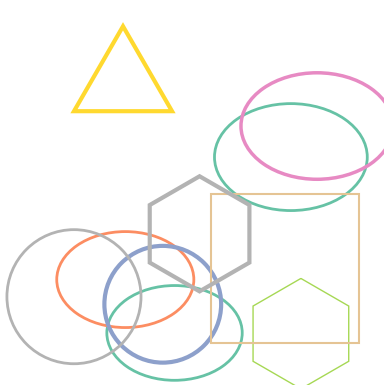[{"shape": "oval", "thickness": 2, "radius": 0.88, "center": [0.453, 0.135]}, {"shape": "oval", "thickness": 2, "radius": 0.99, "center": [0.756, 0.592]}, {"shape": "oval", "thickness": 2, "radius": 0.89, "center": [0.325, 0.274]}, {"shape": "circle", "thickness": 3, "radius": 0.76, "center": [0.423, 0.21]}, {"shape": "oval", "thickness": 2.5, "radius": 0.99, "center": [0.823, 0.673]}, {"shape": "hexagon", "thickness": 1, "radius": 0.72, "center": [0.782, 0.133]}, {"shape": "triangle", "thickness": 3, "radius": 0.74, "center": [0.319, 0.785]}, {"shape": "square", "thickness": 1.5, "radius": 0.96, "center": [0.74, 0.302]}, {"shape": "circle", "thickness": 2, "radius": 0.87, "center": [0.192, 0.229]}, {"shape": "hexagon", "thickness": 3, "radius": 0.75, "center": [0.518, 0.393]}]